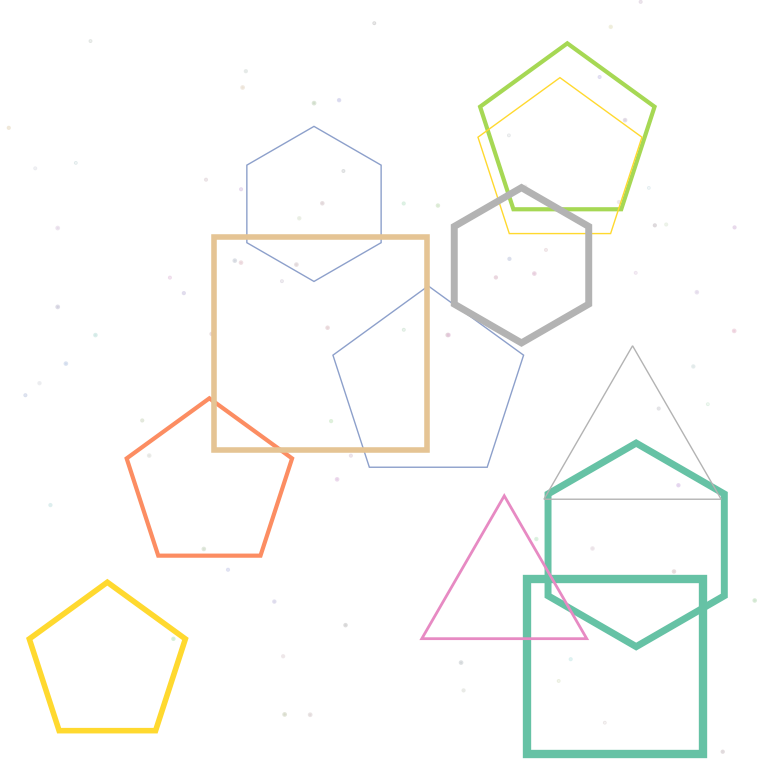[{"shape": "square", "thickness": 3, "radius": 0.57, "center": [0.799, 0.135]}, {"shape": "hexagon", "thickness": 2.5, "radius": 0.66, "center": [0.826, 0.292]}, {"shape": "pentagon", "thickness": 1.5, "radius": 0.56, "center": [0.272, 0.37]}, {"shape": "pentagon", "thickness": 0.5, "radius": 0.65, "center": [0.556, 0.499]}, {"shape": "hexagon", "thickness": 0.5, "radius": 0.5, "center": [0.408, 0.735]}, {"shape": "triangle", "thickness": 1, "radius": 0.62, "center": [0.655, 0.232]}, {"shape": "pentagon", "thickness": 1.5, "radius": 0.6, "center": [0.737, 0.825]}, {"shape": "pentagon", "thickness": 2, "radius": 0.53, "center": [0.139, 0.137]}, {"shape": "pentagon", "thickness": 0.5, "radius": 0.56, "center": [0.727, 0.787]}, {"shape": "square", "thickness": 2, "radius": 0.69, "center": [0.417, 0.554]}, {"shape": "triangle", "thickness": 0.5, "radius": 0.66, "center": [0.822, 0.418]}, {"shape": "hexagon", "thickness": 2.5, "radius": 0.5, "center": [0.677, 0.655]}]